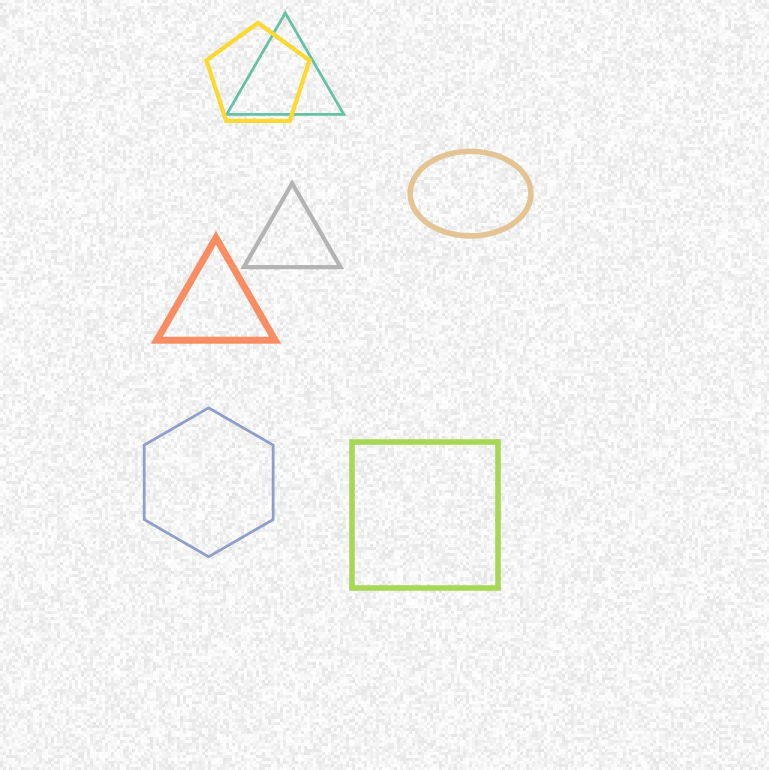[{"shape": "triangle", "thickness": 1, "radius": 0.44, "center": [0.37, 0.895]}, {"shape": "triangle", "thickness": 2.5, "radius": 0.44, "center": [0.28, 0.603]}, {"shape": "hexagon", "thickness": 1, "radius": 0.48, "center": [0.271, 0.374]}, {"shape": "square", "thickness": 2, "radius": 0.47, "center": [0.552, 0.331]}, {"shape": "pentagon", "thickness": 1.5, "radius": 0.35, "center": [0.335, 0.9]}, {"shape": "oval", "thickness": 2, "radius": 0.39, "center": [0.611, 0.749]}, {"shape": "triangle", "thickness": 1.5, "radius": 0.36, "center": [0.379, 0.689]}]